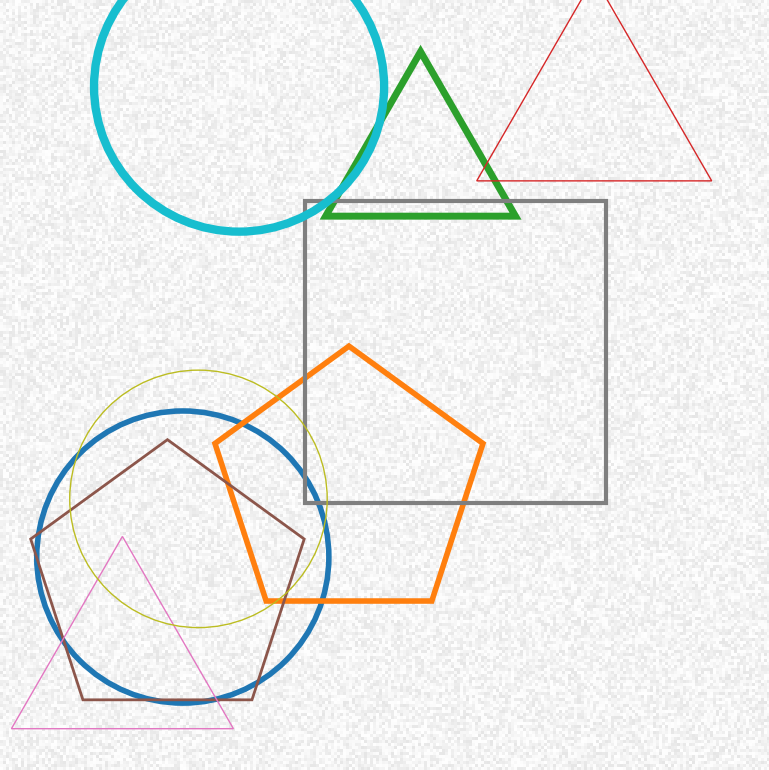[{"shape": "circle", "thickness": 2, "radius": 0.95, "center": [0.237, 0.277]}, {"shape": "pentagon", "thickness": 2, "radius": 0.91, "center": [0.453, 0.367]}, {"shape": "triangle", "thickness": 2.5, "radius": 0.71, "center": [0.546, 0.79]}, {"shape": "triangle", "thickness": 0.5, "radius": 0.88, "center": [0.772, 0.853]}, {"shape": "pentagon", "thickness": 1, "radius": 0.93, "center": [0.217, 0.242]}, {"shape": "triangle", "thickness": 0.5, "radius": 0.83, "center": [0.159, 0.137]}, {"shape": "square", "thickness": 1.5, "radius": 0.98, "center": [0.591, 0.543]}, {"shape": "circle", "thickness": 0.5, "radius": 0.84, "center": [0.258, 0.352]}, {"shape": "circle", "thickness": 3, "radius": 0.94, "center": [0.31, 0.888]}]